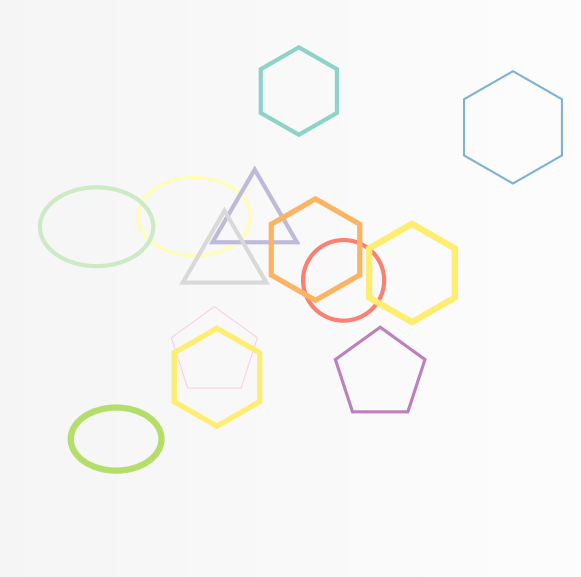[{"shape": "hexagon", "thickness": 2, "radius": 0.38, "center": [0.514, 0.841]}, {"shape": "oval", "thickness": 1.5, "radius": 0.48, "center": [0.334, 0.624]}, {"shape": "triangle", "thickness": 2, "radius": 0.42, "center": [0.438, 0.622]}, {"shape": "circle", "thickness": 2, "radius": 0.35, "center": [0.591, 0.514]}, {"shape": "hexagon", "thickness": 1, "radius": 0.49, "center": [0.883, 0.779]}, {"shape": "hexagon", "thickness": 2.5, "radius": 0.44, "center": [0.543, 0.567]}, {"shape": "oval", "thickness": 3, "radius": 0.39, "center": [0.2, 0.239]}, {"shape": "pentagon", "thickness": 0.5, "radius": 0.39, "center": [0.369, 0.39]}, {"shape": "triangle", "thickness": 2, "radius": 0.41, "center": [0.386, 0.551]}, {"shape": "pentagon", "thickness": 1.5, "radius": 0.41, "center": [0.654, 0.352]}, {"shape": "oval", "thickness": 2, "radius": 0.49, "center": [0.166, 0.607]}, {"shape": "hexagon", "thickness": 2.5, "radius": 0.42, "center": [0.373, 0.346]}, {"shape": "hexagon", "thickness": 3, "radius": 0.43, "center": [0.709, 0.526]}]